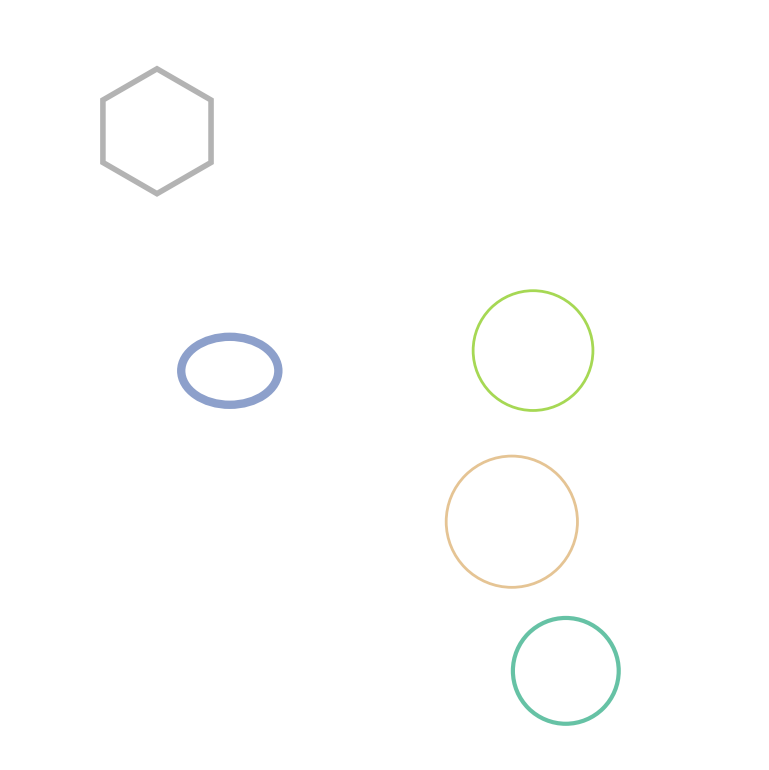[{"shape": "circle", "thickness": 1.5, "radius": 0.34, "center": [0.735, 0.129]}, {"shape": "oval", "thickness": 3, "radius": 0.32, "center": [0.298, 0.518]}, {"shape": "circle", "thickness": 1, "radius": 0.39, "center": [0.692, 0.545]}, {"shape": "circle", "thickness": 1, "radius": 0.43, "center": [0.665, 0.322]}, {"shape": "hexagon", "thickness": 2, "radius": 0.41, "center": [0.204, 0.83]}]